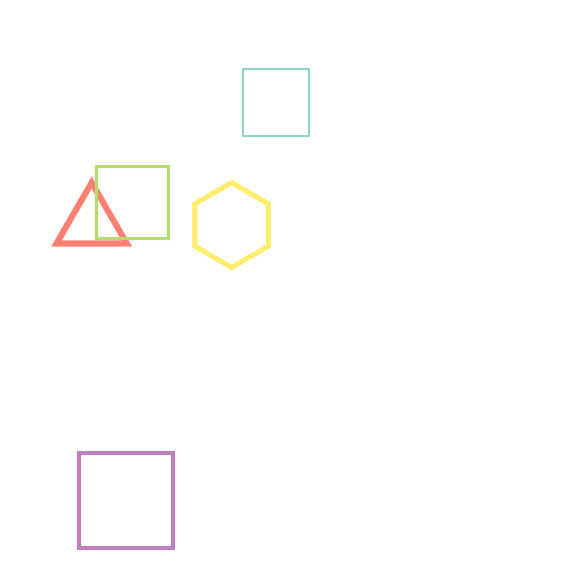[{"shape": "square", "thickness": 1, "radius": 0.29, "center": [0.478, 0.821]}, {"shape": "triangle", "thickness": 3, "radius": 0.35, "center": [0.159, 0.613]}, {"shape": "square", "thickness": 1.5, "radius": 0.32, "center": [0.228, 0.649]}, {"shape": "square", "thickness": 2, "radius": 0.41, "center": [0.218, 0.133]}, {"shape": "hexagon", "thickness": 2.5, "radius": 0.37, "center": [0.401, 0.61]}]